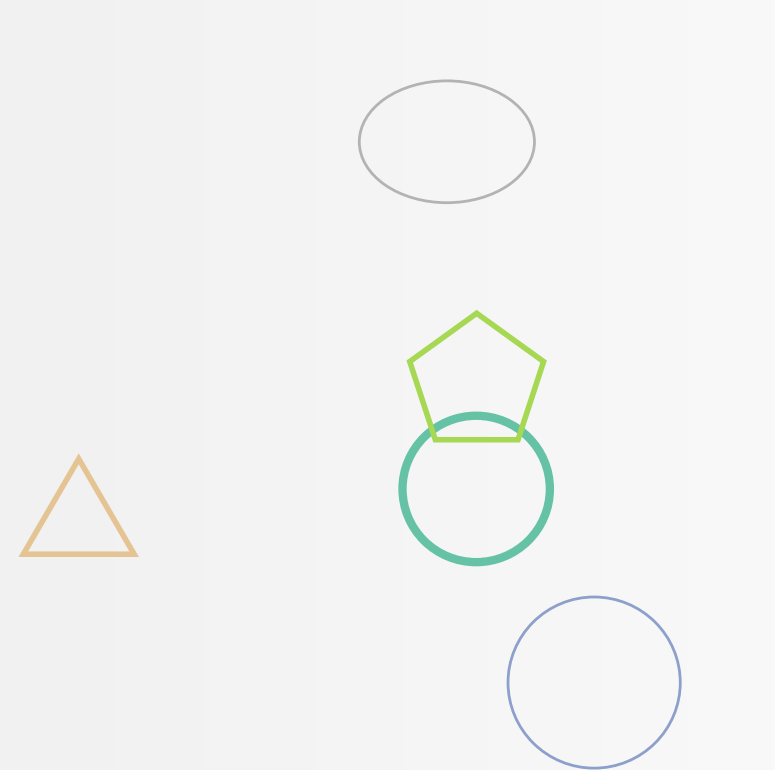[{"shape": "circle", "thickness": 3, "radius": 0.48, "center": [0.614, 0.365]}, {"shape": "circle", "thickness": 1, "radius": 0.56, "center": [0.767, 0.114]}, {"shape": "pentagon", "thickness": 2, "radius": 0.45, "center": [0.615, 0.502]}, {"shape": "triangle", "thickness": 2, "radius": 0.41, "center": [0.102, 0.322]}, {"shape": "oval", "thickness": 1, "radius": 0.57, "center": [0.577, 0.816]}]